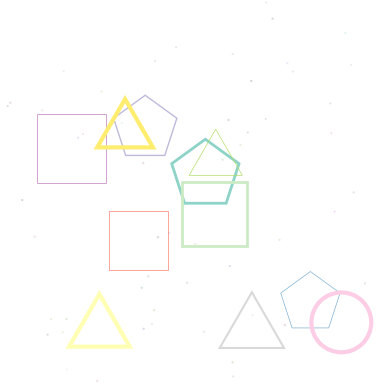[{"shape": "pentagon", "thickness": 2, "radius": 0.46, "center": [0.533, 0.546]}, {"shape": "triangle", "thickness": 3, "radius": 0.46, "center": [0.258, 0.145]}, {"shape": "pentagon", "thickness": 1, "radius": 0.43, "center": [0.377, 0.666]}, {"shape": "square", "thickness": 0.5, "radius": 0.38, "center": [0.359, 0.376]}, {"shape": "pentagon", "thickness": 0.5, "radius": 0.4, "center": [0.806, 0.214]}, {"shape": "triangle", "thickness": 0.5, "radius": 0.4, "center": [0.56, 0.584]}, {"shape": "circle", "thickness": 3, "radius": 0.39, "center": [0.887, 0.163]}, {"shape": "triangle", "thickness": 1.5, "radius": 0.48, "center": [0.654, 0.144]}, {"shape": "square", "thickness": 0.5, "radius": 0.45, "center": [0.186, 0.613]}, {"shape": "square", "thickness": 2, "radius": 0.42, "center": [0.557, 0.444]}, {"shape": "triangle", "thickness": 3, "radius": 0.42, "center": [0.325, 0.659]}]